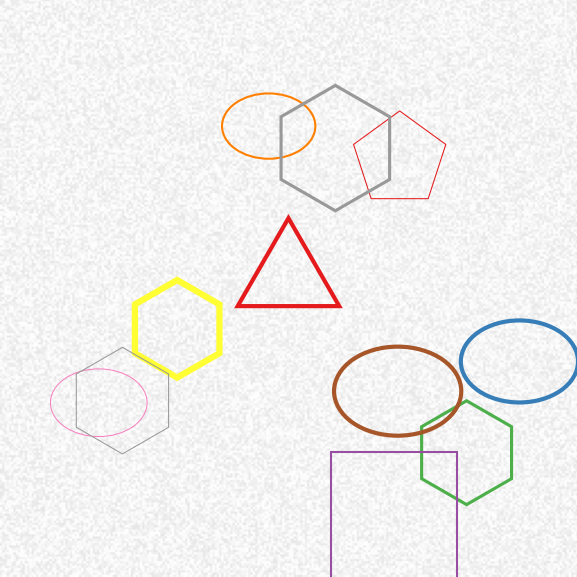[{"shape": "triangle", "thickness": 2, "radius": 0.51, "center": [0.499, 0.52]}, {"shape": "pentagon", "thickness": 0.5, "radius": 0.42, "center": [0.692, 0.723]}, {"shape": "oval", "thickness": 2, "radius": 0.51, "center": [0.899, 0.373]}, {"shape": "hexagon", "thickness": 1.5, "radius": 0.45, "center": [0.808, 0.215]}, {"shape": "square", "thickness": 1, "radius": 0.55, "center": [0.682, 0.107]}, {"shape": "oval", "thickness": 1, "radius": 0.4, "center": [0.465, 0.781]}, {"shape": "hexagon", "thickness": 3, "radius": 0.42, "center": [0.307, 0.43]}, {"shape": "oval", "thickness": 2, "radius": 0.55, "center": [0.689, 0.322]}, {"shape": "oval", "thickness": 0.5, "radius": 0.42, "center": [0.171, 0.302]}, {"shape": "hexagon", "thickness": 0.5, "radius": 0.46, "center": [0.212, 0.305]}, {"shape": "hexagon", "thickness": 1.5, "radius": 0.54, "center": [0.581, 0.743]}]